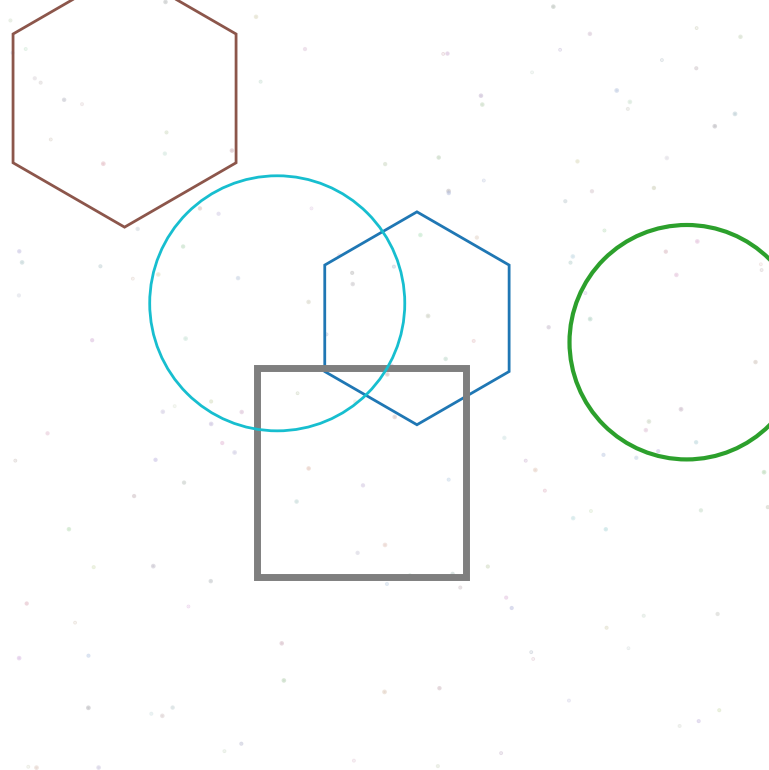[{"shape": "hexagon", "thickness": 1, "radius": 0.69, "center": [0.541, 0.587]}, {"shape": "circle", "thickness": 1.5, "radius": 0.76, "center": [0.892, 0.556]}, {"shape": "hexagon", "thickness": 1, "radius": 0.84, "center": [0.162, 0.872]}, {"shape": "square", "thickness": 2.5, "radius": 0.68, "center": [0.469, 0.386]}, {"shape": "circle", "thickness": 1, "radius": 0.83, "center": [0.36, 0.606]}]